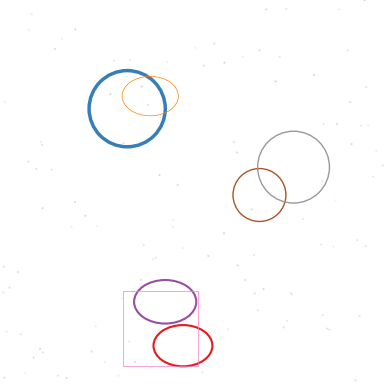[{"shape": "oval", "thickness": 1.5, "radius": 0.38, "center": [0.475, 0.102]}, {"shape": "circle", "thickness": 2.5, "radius": 0.49, "center": [0.33, 0.718]}, {"shape": "oval", "thickness": 1.5, "radius": 0.4, "center": [0.429, 0.216]}, {"shape": "oval", "thickness": 0.5, "radius": 0.37, "center": [0.39, 0.75]}, {"shape": "circle", "thickness": 1, "radius": 0.34, "center": [0.674, 0.494]}, {"shape": "square", "thickness": 0.5, "radius": 0.49, "center": [0.416, 0.148]}, {"shape": "circle", "thickness": 1, "radius": 0.47, "center": [0.762, 0.566]}]